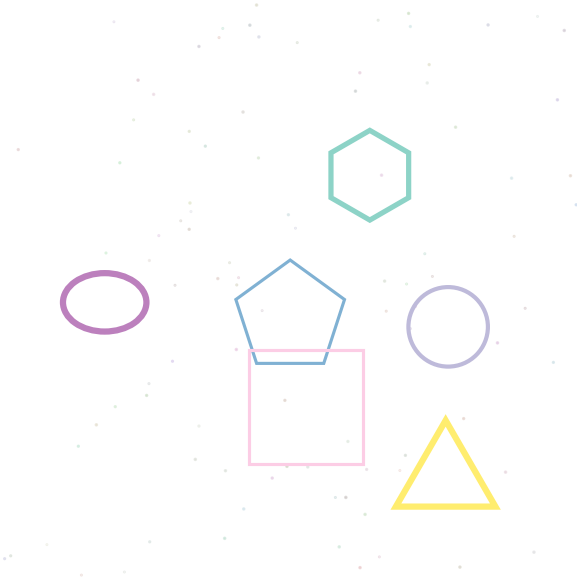[{"shape": "hexagon", "thickness": 2.5, "radius": 0.39, "center": [0.64, 0.696]}, {"shape": "circle", "thickness": 2, "radius": 0.34, "center": [0.776, 0.433]}, {"shape": "pentagon", "thickness": 1.5, "radius": 0.49, "center": [0.502, 0.45]}, {"shape": "square", "thickness": 1.5, "radius": 0.49, "center": [0.53, 0.295]}, {"shape": "oval", "thickness": 3, "radius": 0.36, "center": [0.181, 0.476]}, {"shape": "triangle", "thickness": 3, "radius": 0.5, "center": [0.772, 0.172]}]